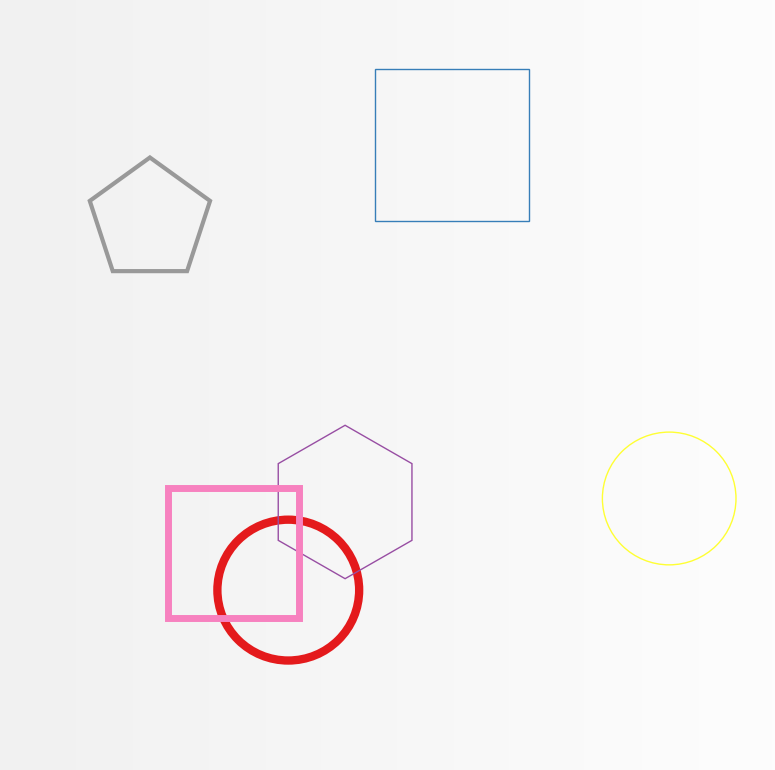[{"shape": "circle", "thickness": 3, "radius": 0.46, "center": [0.372, 0.234]}, {"shape": "square", "thickness": 0.5, "radius": 0.49, "center": [0.583, 0.812]}, {"shape": "hexagon", "thickness": 0.5, "radius": 0.5, "center": [0.445, 0.348]}, {"shape": "circle", "thickness": 0.5, "radius": 0.43, "center": [0.863, 0.353]}, {"shape": "square", "thickness": 2.5, "radius": 0.42, "center": [0.301, 0.282]}, {"shape": "pentagon", "thickness": 1.5, "radius": 0.41, "center": [0.193, 0.714]}]